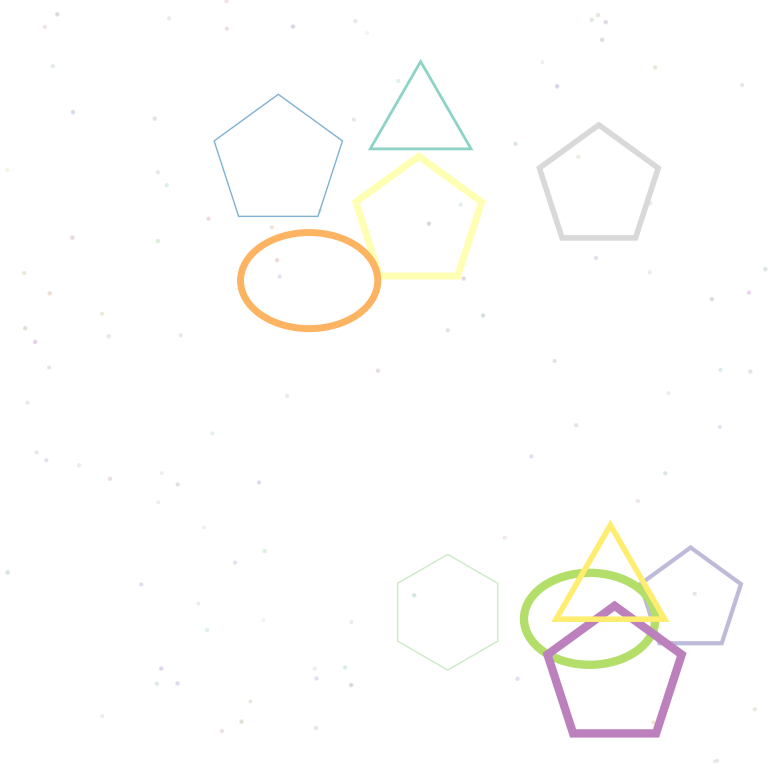[{"shape": "triangle", "thickness": 1, "radius": 0.38, "center": [0.546, 0.844]}, {"shape": "pentagon", "thickness": 2.5, "radius": 0.43, "center": [0.544, 0.711]}, {"shape": "pentagon", "thickness": 1.5, "radius": 0.34, "center": [0.897, 0.22]}, {"shape": "pentagon", "thickness": 0.5, "radius": 0.44, "center": [0.361, 0.79]}, {"shape": "oval", "thickness": 2.5, "radius": 0.45, "center": [0.401, 0.636]}, {"shape": "oval", "thickness": 3, "radius": 0.43, "center": [0.766, 0.196]}, {"shape": "pentagon", "thickness": 2, "radius": 0.41, "center": [0.778, 0.757]}, {"shape": "pentagon", "thickness": 3, "radius": 0.46, "center": [0.798, 0.122]}, {"shape": "hexagon", "thickness": 0.5, "radius": 0.38, "center": [0.581, 0.205]}, {"shape": "triangle", "thickness": 2, "radius": 0.41, "center": [0.793, 0.237]}]